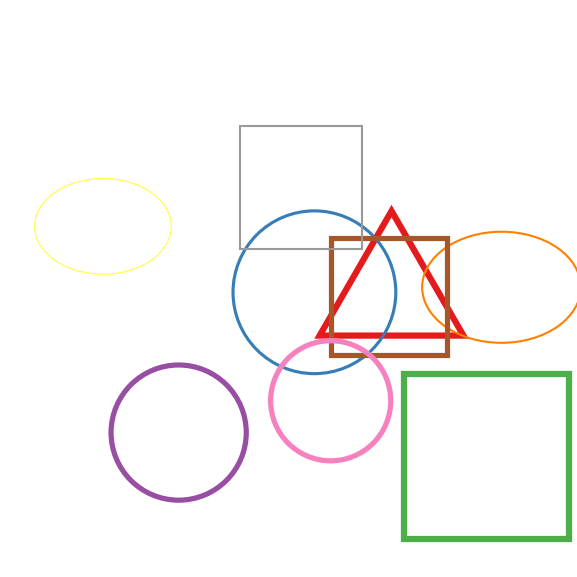[{"shape": "triangle", "thickness": 3, "radius": 0.72, "center": [0.678, 0.49]}, {"shape": "circle", "thickness": 1.5, "radius": 0.7, "center": [0.544, 0.493]}, {"shape": "square", "thickness": 3, "radius": 0.71, "center": [0.843, 0.208]}, {"shape": "circle", "thickness": 2.5, "radius": 0.59, "center": [0.309, 0.25]}, {"shape": "oval", "thickness": 1, "radius": 0.69, "center": [0.868, 0.502]}, {"shape": "oval", "thickness": 0.5, "radius": 0.59, "center": [0.178, 0.607]}, {"shape": "square", "thickness": 2.5, "radius": 0.5, "center": [0.673, 0.486]}, {"shape": "circle", "thickness": 2.5, "radius": 0.52, "center": [0.573, 0.305]}, {"shape": "square", "thickness": 1, "radius": 0.53, "center": [0.521, 0.675]}]